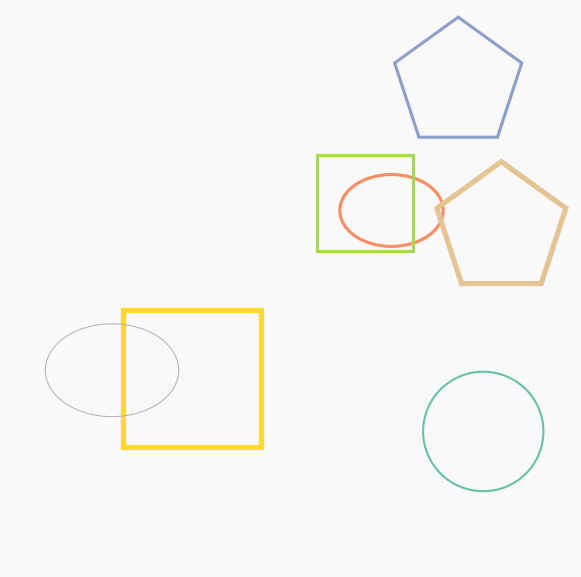[{"shape": "circle", "thickness": 1, "radius": 0.52, "center": [0.831, 0.252]}, {"shape": "oval", "thickness": 1.5, "radius": 0.44, "center": [0.674, 0.635]}, {"shape": "pentagon", "thickness": 1.5, "radius": 0.57, "center": [0.788, 0.855]}, {"shape": "square", "thickness": 1.5, "radius": 0.41, "center": [0.629, 0.648]}, {"shape": "square", "thickness": 2.5, "radius": 0.59, "center": [0.33, 0.343]}, {"shape": "pentagon", "thickness": 2.5, "radius": 0.58, "center": [0.863, 0.602]}, {"shape": "oval", "thickness": 0.5, "radius": 0.57, "center": [0.193, 0.358]}]